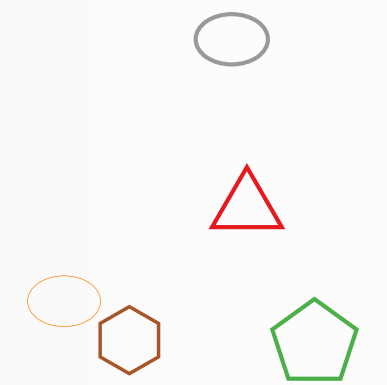[{"shape": "triangle", "thickness": 3, "radius": 0.52, "center": [0.637, 0.462]}, {"shape": "pentagon", "thickness": 3, "radius": 0.57, "center": [0.811, 0.109]}, {"shape": "oval", "thickness": 0.5, "radius": 0.47, "center": [0.165, 0.218]}, {"shape": "hexagon", "thickness": 2.5, "radius": 0.43, "center": [0.334, 0.116]}, {"shape": "oval", "thickness": 3, "radius": 0.47, "center": [0.598, 0.898]}]